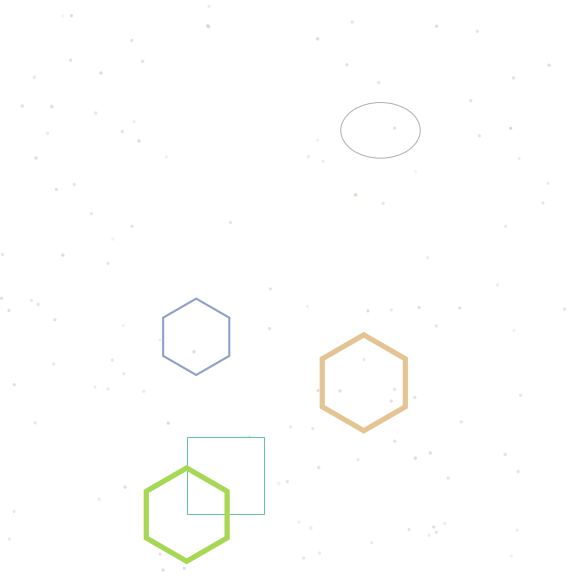[{"shape": "square", "thickness": 0.5, "radius": 0.33, "center": [0.391, 0.176]}, {"shape": "hexagon", "thickness": 1, "radius": 0.33, "center": [0.34, 0.416]}, {"shape": "hexagon", "thickness": 2.5, "radius": 0.4, "center": [0.323, 0.108]}, {"shape": "hexagon", "thickness": 2.5, "radius": 0.42, "center": [0.63, 0.336]}, {"shape": "oval", "thickness": 0.5, "radius": 0.34, "center": [0.659, 0.773]}]